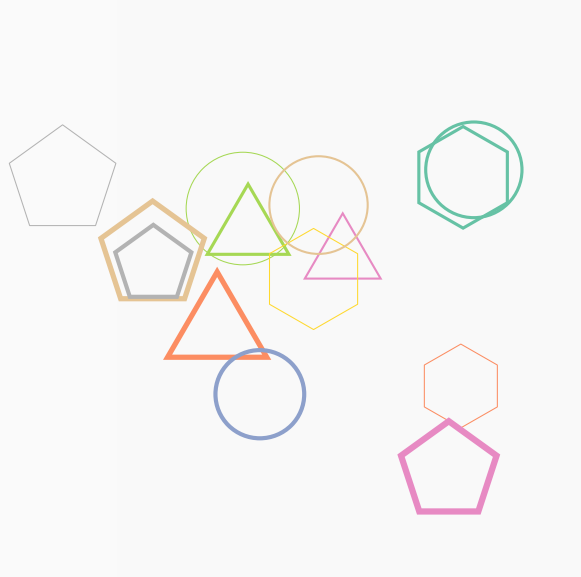[{"shape": "hexagon", "thickness": 1.5, "radius": 0.44, "center": [0.797, 0.692]}, {"shape": "circle", "thickness": 1.5, "radius": 0.41, "center": [0.815, 0.705]}, {"shape": "triangle", "thickness": 2.5, "radius": 0.49, "center": [0.374, 0.43]}, {"shape": "hexagon", "thickness": 0.5, "radius": 0.36, "center": [0.793, 0.331]}, {"shape": "circle", "thickness": 2, "radius": 0.38, "center": [0.447, 0.317]}, {"shape": "pentagon", "thickness": 3, "radius": 0.43, "center": [0.772, 0.183]}, {"shape": "triangle", "thickness": 1, "radius": 0.38, "center": [0.59, 0.554]}, {"shape": "circle", "thickness": 0.5, "radius": 0.49, "center": [0.418, 0.638]}, {"shape": "triangle", "thickness": 1.5, "radius": 0.41, "center": [0.427, 0.599]}, {"shape": "hexagon", "thickness": 0.5, "radius": 0.44, "center": [0.539, 0.516]}, {"shape": "pentagon", "thickness": 2.5, "radius": 0.47, "center": [0.263, 0.557]}, {"shape": "circle", "thickness": 1, "radius": 0.42, "center": [0.548, 0.644]}, {"shape": "pentagon", "thickness": 0.5, "radius": 0.48, "center": [0.108, 0.687]}, {"shape": "pentagon", "thickness": 2, "radius": 0.34, "center": [0.264, 0.541]}]